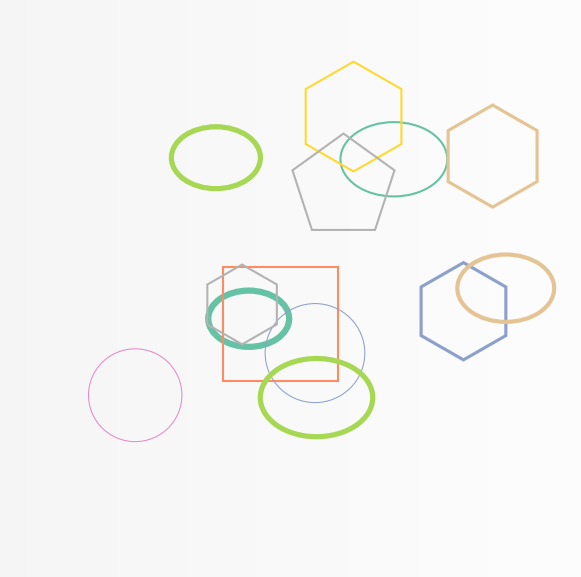[{"shape": "oval", "thickness": 3, "radius": 0.35, "center": [0.428, 0.447]}, {"shape": "oval", "thickness": 1, "radius": 0.46, "center": [0.678, 0.723]}, {"shape": "square", "thickness": 1, "radius": 0.49, "center": [0.482, 0.438]}, {"shape": "hexagon", "thickness": 1.5, "radius": 0.42, "center": [0.797, 0.46]}, {"shape": "circle", "thickness": 0.5, "radius": 0.43, "center": [0.542, 0.388]}, {"shape": "circle", "thickness": 0.5, "radius": 0.4, "center": [0.233, 0.315]}, {"shape": "oval", "thickness": 2.5, "radius": 0.48, "center": [0.545, 0.311]}, {"shape": "oval", "thickness": 2.5, "radius": 0.38, "center": [0.371, 0.726]}, {"shape": "hexagon", "thickness": 1, "radius": 0.48, "center": [0.608, 0.797]}, {"shape": "oval", "thickness": 2, "radius": 0.42, "center": [0.87, 0.5]}, {"shape": "hexagon", "thickness": 1.5, "radius": 0.44, "center": [0.848, 0.729]}, {"shape": "hexagon", "thickness": 1, "radius": 0.35, "center": [0.417, 0.472]}, {"shape": "pentagon", "thickness": 1, "radius": 0.46, "center": [0.591, 0.676]}]